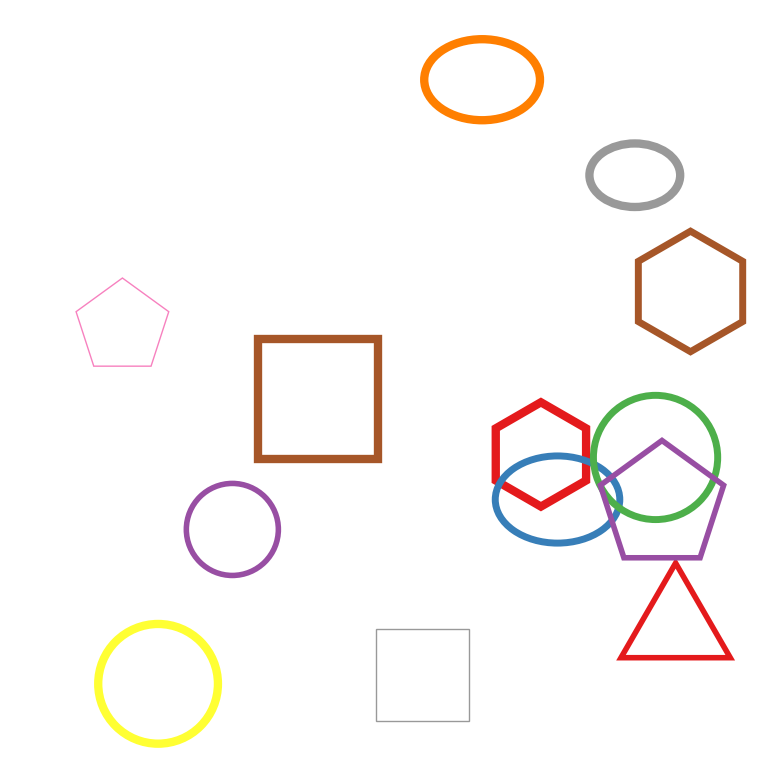[{"shape": "triangle", "thickness": 2, "radius": 0.41, "center": [0.877, 0.187]}, {"shape": "hexagon", "thickness": 3, "radius": 0.34, "center": [0.702, 0.41]}, {"shape": "oval", "thickness": 2.5, "radius": 0.4, "center": [0.724, 0.351]}, {"shape": "circle", "thickness": 2.5, "radius": 0.4, "center": [0.851, 0.406]}, {"shape": "pentagon", "thickness": 2, "radius": 0.42, "center": [0.86, 0.344]}, {"shape": "circle", "thickness": 2, "radius": 0.3, "center": [0.302, 0.312]}, {"shape": "oval", "thickness": 3, "radius": 0.38, "center": [0.626, 0.896]}, {"shape": "circle", "thickness": 3, "radius": 0.39, "center": [0.205, 0.112]}, {"shape": "hexagon", "thickness": 2.5, "radius": 0.39, "center": [0.897, 0.621]}, {"shape": "square", "thickness": 3, "radius": 0.39, "center": [0.413, 0.482]}, {"shape": "pentagon", "thickness": 0.5, "radius": 0.32, "center": [0.159, 0.576]}, {"shape": "square", "thickness": 0.5, "radius": 0.3, "center": [0.549, 0.123]}, {"shape": "oval", "thickness": 3, "radius": 0.29, "center": [0.824, 0.772]}]